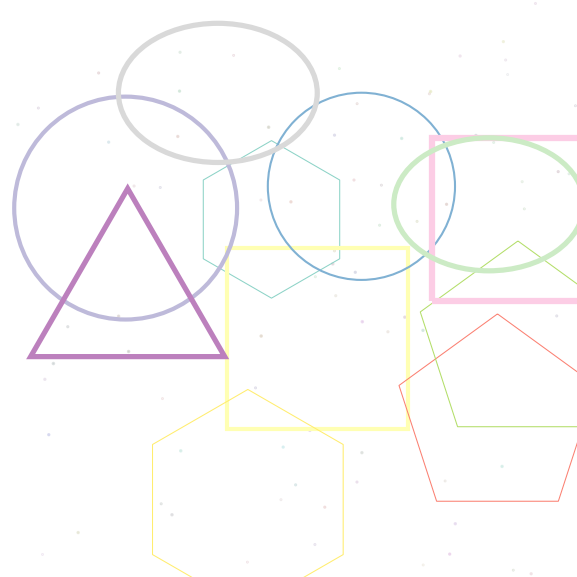[{"shape": "hexagon", "thickness": 0.5, "radius": 0.68, "center": [0.47, 0.619]}, {"shape": "square", "thickness": 2, "radius": 0.78, "center": [0.549, 0.412]}, {"shape": "circle", "thickness": 2, "radius": 0.96, "center": [0.218, 0.639]}, {"shape": "pentagon", "thickness": 0.5, "radius": 0.9, "center": [0.861, 0.276]}, {"shape": "circle", "thickness": 1, "radius": 0.81, "center": [0.626, 0.677]}, {"shape": "pentagon", "thickness": 0.5, "radius": 0.89, "center": [0.897, 0.404]}, {"shape": "square", "thickness": 3, "radius": 0.7, "center": [0.889, 0.619]}, {"shape": "oval", "thickness": 2.5, "radius": 0.86, "center": [0.377, 0.838]}, {"shape": "triangle", "thickness": 2.5, "radius": 0.97, "center": [0.221, 0.479]}, {"shape": "oval", "thickness": 2.5, "radius": 0.82, "center": [0.846, 0.645]}, {"shape": "hexagon", "thickness": 0.5, "radius": 0.95, "center": [0.429, 0.134]}]